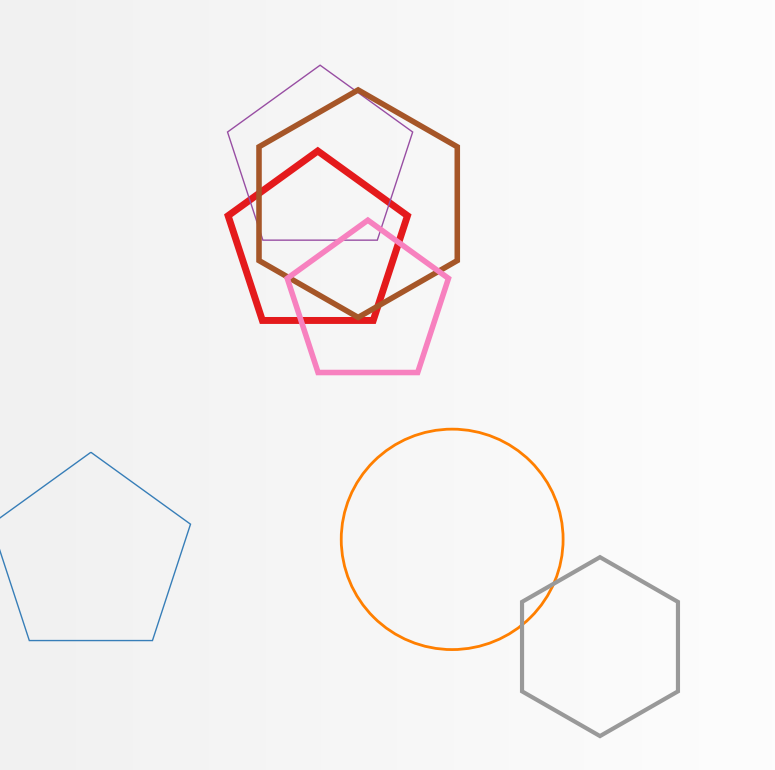[{"shape": "pentagon", "thickness": 2.5, "radius": 0.61, "center": [0.41, 0.682]}, {"shape": "pentagon", "thickness": 0.5, "radius": 0.68, "center": [0.117, 0.277]}, {"shape": "pentagon", "thickness": 0.5, "radius": 0.63, "center": [0.413, 0.79]}, {"shape": "circle", "thickness": 1, "radius": 0.72, "center": [0.583, 0.3]}, {"shape": "hexagon", "thickness": 2, "radius": 0.74, "center": [0.462, 0.735]}, {"shape": "pentagon", "thickness": 2, "radius": 0.55, "center": [0.475, 0.605]}, {"shape": "hexagon", "thickness": 1.5, "radius": 0.58, "center": [0.774, 0.16]}]